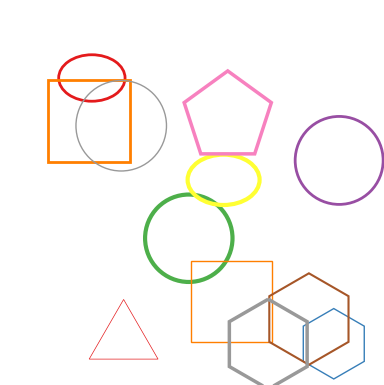[{"shape": "triangle", "thickness": 0.5, "radius": 0.52, "center": [0.321, 0.119]}, {"shape": "oval", "thickness": 2, "radius": 0.43, "center": [0.239, 0.797]}, {"shape": "hexagon", "thickness": 1, "radius": 0.46, "center": [0.867, 0.107]}, {"shape": "circle", "thickness": 3, "radius": 0.57, "center": [0.49, 0.381]}, {"shape": "circle", "thickness": 2, "radius": 0.57, "center": [0.881, 0.583]}, {"shape": "square", "thickness": 1, "radius": 0.53, "center": [0.6, 0.216]}, {"shape": "square", "thickness": 2, "radius": 0.53, "center": [0.231, 0.686]}, {"shape": "oval", "thickness": 3, "radius": 0.47, "center": [0.581, 0.533]}, {"shape": "hexagon", "thickness": 1.5, "radius": 0.59, "center": [0.802, 0.171]}, {"shape": "pentagon", "thickness": 2.5, "radius": 0.6, "center": [0.592, 0.697]}, {"shape": "circle", "thickness": 1, "radius": 0.59, "center": [0.315, 0.673]}, {"shape": "hexagon", "thickness": 2.5, "radius": 0.58, "center": [0.697, 0.106]}]